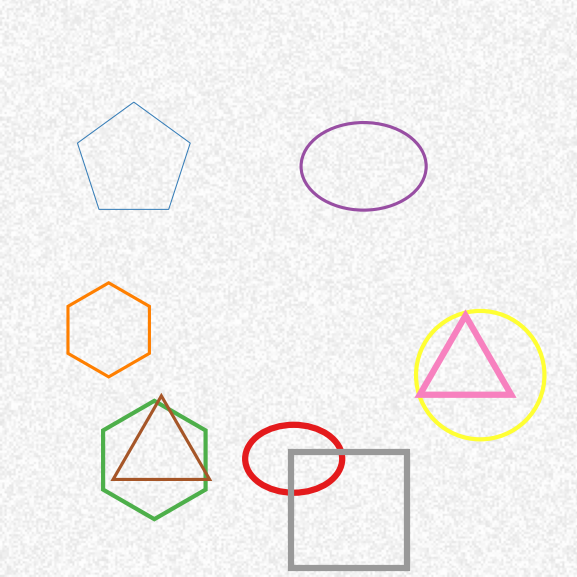[{"shape": "oval", "thickness": 3, "radius": 0.42, "center": [0.509, 0.205]}, {"shape": "pentagon", "thickness": 0.5, "radius": 0.51, "center": [0.232, 0.72]}, {"shape": "hexagon", "thickness": 2, "radius": 0.51, "center": [0.267, 0.203]}, {"shape": "oval", "thickness": 1.5, "radius": 0.54, "center": [0.63, 0.711]}, {"shape": "hexagon", "thickness": 1.5, "radius": 0.41, "center": [0.188, 0.428]}, {"shape": "circle", "thickness": 2, "radius": 0.56, "center": [0.832, 0.35]}, {"shape": "triangle", "thickness": 1.5, "radius": 0.48, "center": [0.279, 0.217]}, {"shape": "triangle", "thickness": 3, "radius": 0.46, "center": [0.806, 0.361]}, {"shape": "square", "thickness": 3, "radius": 0.5, "center": [0.605, 0.115]}]